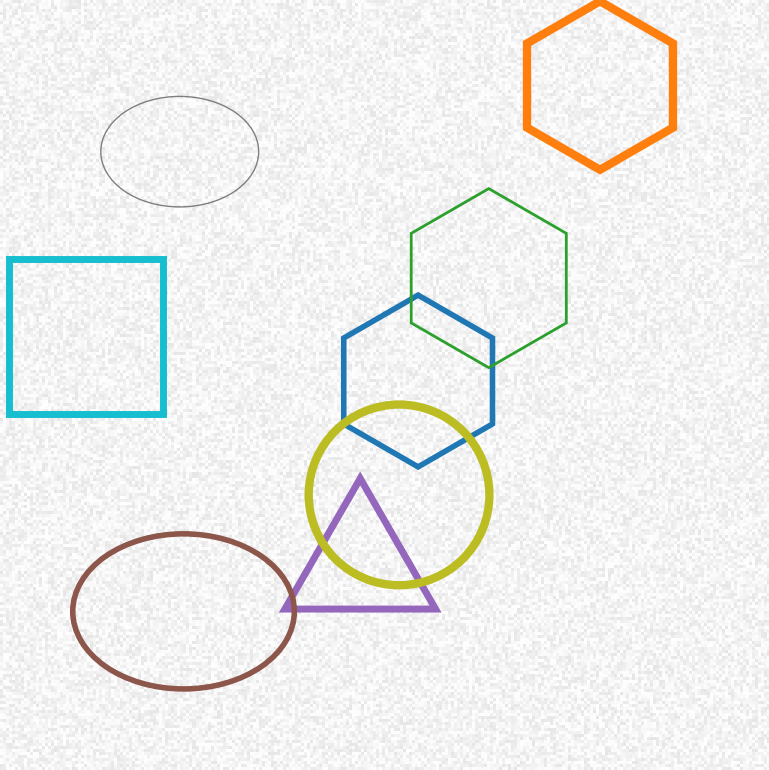[{"shape": "hexagon", "thickness": 2, "radius": 0.56, "center": [0.543, 0.505]}, {"shape": "hexagon", "thickness": 3, "radius": 0.55, "center": [0.779, 0.889]}, {"shape": "hexagon", "thickness": 1, "radius": 0.58, "center": [0.635, 0.639]}, {"shape": "triangle", "thickness": 2.5, "radius": 0.57, "center": [0.468, 0.266]}, {"shape": "oval", "thickness": 2, "radius": 0.72, "center": [0.238, 0.206]}, {"shape": "oval", "thickness": 0.5, "radius": 0.51, "center": [0.233, 0.803]}, {"shape": "circle", "thickness": 3, "radius": 0.59, "center": [0.518, 0.357]}, {"shape": "square", "thickness": 2.5, "radius": 0.5, "center": [0.112, 0.563]}]